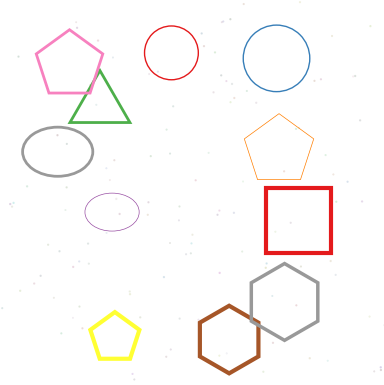[{"shape": "square", "thickness": 3, "radius": 0.42, "center": [0.775, 0.428]}, {"shape": "circle", "thickness": 1, "radius": 0.35, "center": [0.445, 0.863]}, {"shape": "circle", "thickness": 1, "radius": 0.43, "center": [0.718, 0.848]}, {"shape": "triangle", "thickness": 2, "radius": 0.45, "center": [0.26, 0.727]}, {"shape": "oval", "thickness": 0.5, "radius": 0.35, "center": [0.291, 0.449]}, {"shape": "pentagon", "thickness": 0.5, "radius": 0.47, "center": [0.725, 0.61]}, {"shape": "pentagon", "thickness": 3, "radius": 0.33, "center": [0.298, 0.122]}, {"shape": "hexagon", "thickness": 3, "radius": 0.44, "center": [0.595, 0.118]}, {"shape": "pentagon", "thickness": 2, "radius": 0.45, "center": [0.181, 0.832]}, {"shape": "oval", "thickness": 2, "radius": 0.46, "center": [0.15, 0.606]}, {"shape": "hexagon", "thickness": 2.5, "radius": 0.5, "center": [0.739, 0.216]}]